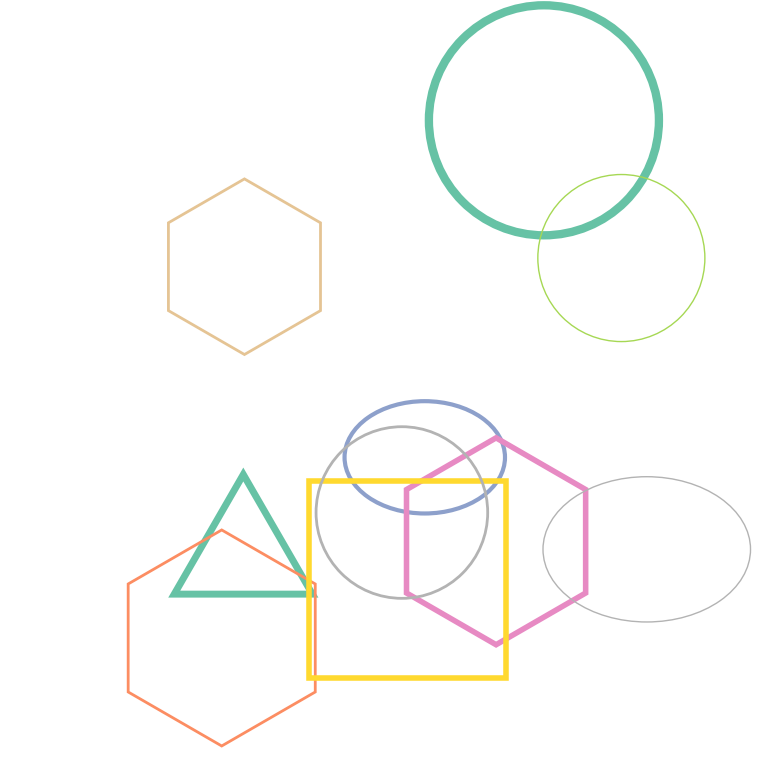[{"shape": "circle", "thickness": 3, "radius": 0.75, "center": [0.706, 0.844]}, {"shape": "triangle", "thickness": 2.5, "radius": 0.52, "center": [0.316, 0.28]}, {"shape": "hexagon", "thickness": 1, "radius": 0.7, "center": [0.288, 0.171]}, {"shape": "oval", "thickness": 1.5, "radius": 0.52, "center": [0.552, 0.406]}, {"shape": "hexagon", "thickness": 2, "radius": 0.67, "center": [0.644, 0.297]}, {"shape": "circle", "thickness": 0.5, "radius": 0.54, "center": [0.807, 0.665]}, {"shape": "square", "thickness": 2, "radius": 0.64, "center": [0.529, 0.247]}, {"shape": "hexagon", "thickness": 1, "radius": 0.57, "center": [0.317, 0.654]}, {"shape": "oval", "thickness": 0.5, "radius": 0.67, "center": [0.84, 0.287]}, {"shape": "circle", "thickness": 1, "radius": 0.56, "center": [0.522, 0.334]}]